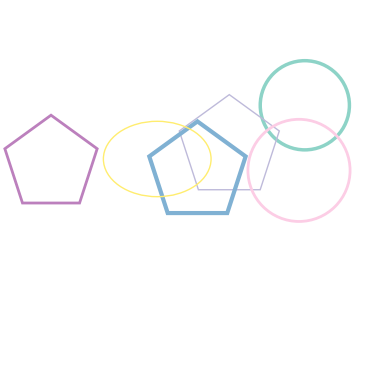[{"shape": "circle", "thickness": 2.5, "radius": 0.58, "center": [0.792, 0.727]}, {"shape": "pentagon", "thickness": 1, "radius": 0.68, "center": [0.596, 0.618]}, {"shape": "pentagon", "thickness": 3, "radius": 0.66, "center": [0.513, 0.553]}, {"shape": "circle", "thickness": 2, "radius": 0.66, "center": [0.777, 0.557]}, {"shape": "pentagon", "thickness": 2, "radius": 0.63, "center": [0.133, 0.575]}, {"shape": "oval", "thickness": 1, "radius": 0.7, "center": [0.408, 0.587]}]